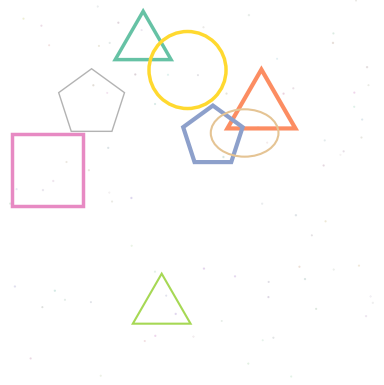[{"shape": "triangle", "thickness": 2.5, "radius": 0.42, "center": [0.372, 0.887]}, {"shape": "triangle", "thickness": 3, "radius": 0.51, "center": [0.679, 0.717]}, {"shape": "pentagon", "thickness": 3, "radius": 0.41, "center": [0.553, 0.645]}, {"shape": "square", "thickness": 2.5, "radius": 0.46, "center": [0.123, 0.558]}, {"shape": "triangle", "thickness": 1.5, "radius": 0.43, "center": [0.42, 0.203]}, {"shape": "circle", "thickness": 2.5, "radius": 0.5, "center": [0.487, 0.818]}, {"shape": "oval", "thickness": 1.5, "radius": 0.44, "center": [0.635, 0.655]}, {"shape": "pentagon", "thickness": 1, "radius": 0.45, "center": [0.238, 0.732]}]